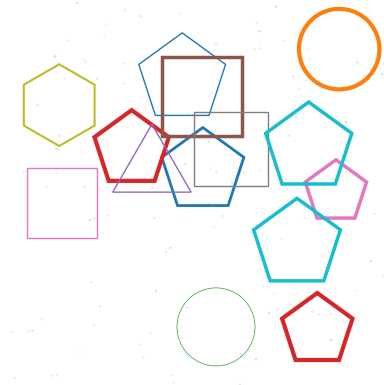[{"shape": "pentagon", "thickness": 2, "radius": 0.56, "center": [0.527, 0.557]}, {"shape": "pentagon", "thickness": 1, "radius": 0.59, "center": [0.473, 0.796]}, {"shape": "circle", "thickness": 3, "radius": 0.52, "center": [0.881, 0.872]}, {"shape": "circle", "thickness": 0.5, "radius": 0.51, "center": [0.561, 0.151]}, {"shape": "pentagon", "thickness": 3, "radius": 0.48, "center": [0.824, 0.143]}, {"shape": "pentagon", "thickness": 3, "radius": 0.51, "center": [0.342, 0.612]}, {"shape": "triangle", "thickness": 1, "radius": 0.59, "center": [0.395, 0.56]}, {"shape": "square", "thickness": 2.5, "radius": 0.52, "center": [0.525, 0.749]}, {"shape": "square", "thickness": 1, "radius": 0.45, "center": [0.161, 0.473]}, {"shape": "pentagon", "thickness": 2.5, "radius": 0.42, "center": [0.873, 0.501]}, {"shape": "square", "thickness": 1, "radius": 0.48, "center": [0.6, 0.613]}, {"shape": "hexagon", "thickness": 1.5, "radius": 0.53, "center": [0.154, 0.727]}, {"shape": "pentagon", "thickness": 2.5, "radius": 0.59, "center": [0.771, 0.366]}, {"shape": "pentagon", "thickness": 2.5, "radius": 0.59, "center": [0.802, 0.617]}]